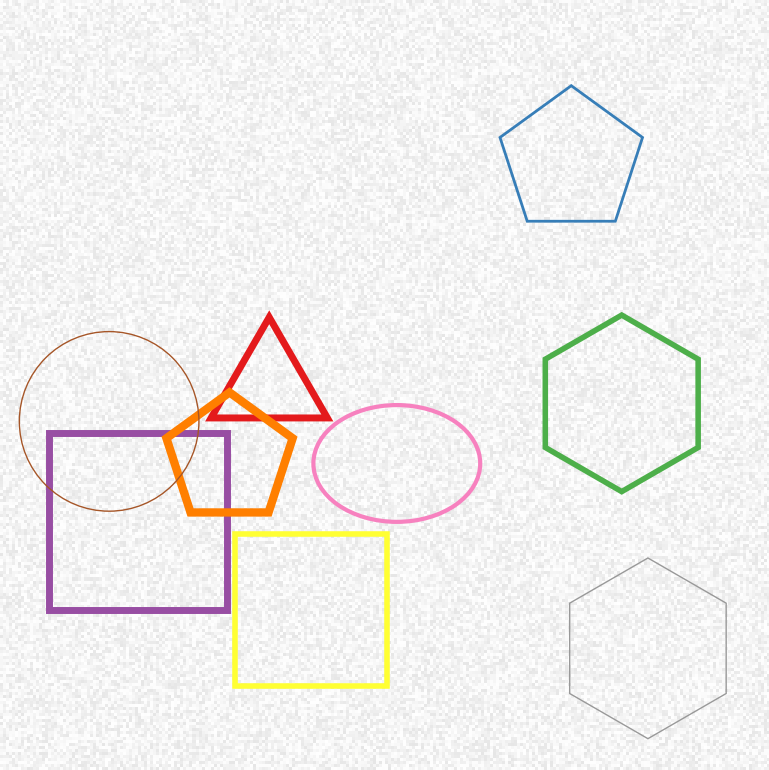[{"shape": "triangle", "thickness": 2.5, "radius": 0.44, "center": [0.35, 0.501]}, {"shape": "pentagon", "thickness": 1, "radius": 0.49, "center": [0.742, 0.791]}, {"shape": "hexagon", "thickness": 2, "radius": 0.57, "center": [0.807, 0.476]}, {"shape": "square", "thickness": 2.5, "radius": 0.58, "center": [0.179, 0.323]}, {"shape": "pentagon", "thickness": 3, "radius": 0.43, "center": [0.298, 0.404]}, {"shape": "square", "thickness": 2, "radius": 0.49, "center": [0.404, 0.208]}, {"shape": "circle", "thickness": 0.5, "radius": 0.58, "center": [0.142, 0.453]}, {"shape": "oval", "thickness": 1.5, "radius": 0.54, "center": [0.515, 0.398]}, {"shape": "hexagon", "thickness": 0.5, "radius": 0.59, "center": [0.841, 0.158]}]